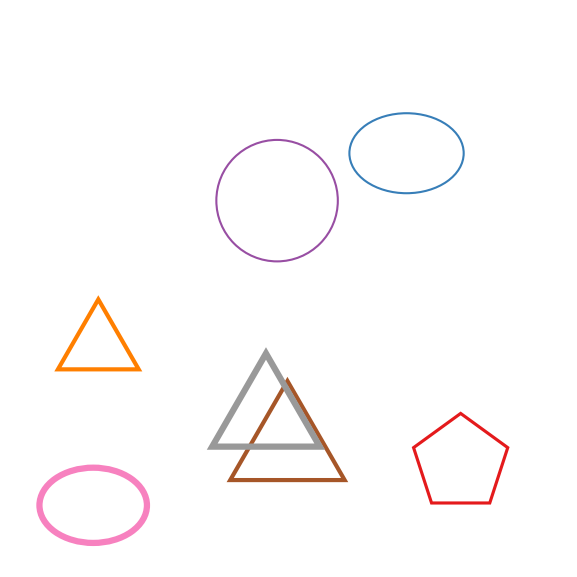[{"shape": "pentagon", "thickness": 1.5, "radius": 0.43, "center": [0.798, 0.198]}, {"shape": "oval", "thickness": 1, "radius": 0.49, "center": [0.704, 0.734]}, {"shape": "circle", "thickness": 1, "radius": 0.53, "center": [0.48, 0.652]}, {"shape": "triangle", "thickness": 2, "radius": 0.4, "center": [0.17, 0.4]}, {"shape": "triangle", "thickness": 2, "radius": 0.57, "center": [0.498, 0.225]}, {"shape": "oval", "thickness": 3, "radius": 0.47, "center": [0.161, 0.124]}, {"shape": "triangle", "thickness": 3, "radius": 0.54, "center": [0.461, 0.28]}]